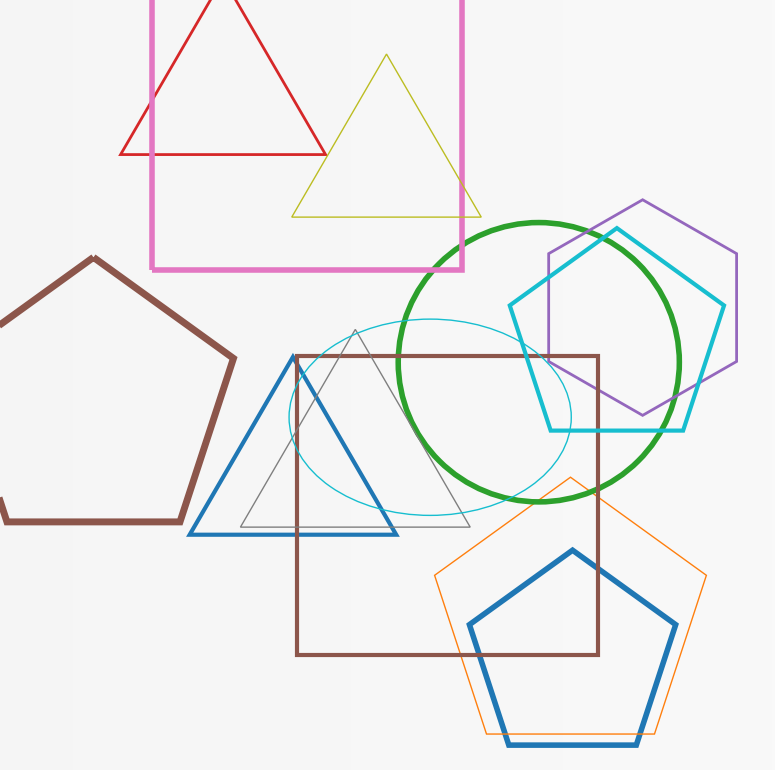[{"shape": "pentagon", "thickness": 2, "radius": 0.7, "center": [0.739, 0.146]}, {"shape": "triangle", "thickness": 1.5, "radius": 0.77, "center": [0.378, 0.382]}, {"shape": "pentagon", "thickness": 0.5, "radius": 0.92, "center": [0.736, 0.196]}, {"shape": "circle", "thickness": 2, "radius": 0.91, "center": [0.695, 0.53]}, {"shape": "triangle", "thickness": 1, "radius": 0.76, "center": [0.288, 0.876]}, {"shape": "hexagon", "thickness": 1, "radius": 0.7, "center": [0.829, 0.601]}, {"shape": "square", "thickness": 1.5, "radius": 0.97, "center": [0.578, 0.343]}, {"shape": "pentagon", "thickness": 2.5, "radius": 0.95, "center": [0.121, 0.476]}, {"shape": "square", "thickness": 2, "radius": 1.0, "center": [0.396, 0.849]}, {"shape": "triangle", "thickness": 0.5, "radius": 0.86, "center": [0.458, 0.401]}, {"shape": "triangle", "thickness": 0.5, "radius": 0.71, "center": [0.499, 0.789]}, {"shape": "pentagon", "thickness": 1.5, "radius": 0.73, "center": [0.796, 0.558]}, {"shape": "oval", "thickness": 0.5, "radius": 0.91, "center": [0.555, 0.458]}]